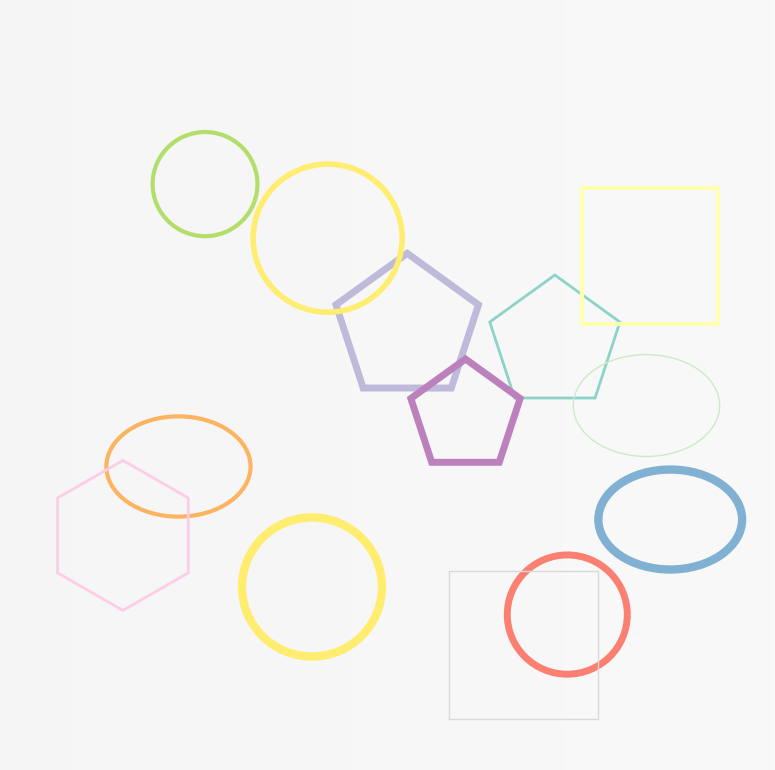[{"shape": "pentagon", "thickness": 1, "radius": 0.44, "center": [0.716, 0.555]}, {"shape": "square", "thickness": 1.5, "radius": 0.44, "center": [0.839, 0.668]}, {"shape": "pentagon", "thickness": 2.5, "radius": 0.48, "center": [0.525, 0.574]}, {"shape": "circle", "thickness": 2.5, "radius": 0.39, "center": [0.732, 0.202]}, {"shape": "oval", "thickness": 3, "radius": 0.46, "center": [0.865, 0.325]}, {"shape": "oval", "thickness": 1.5, "radius": 0.47, "center": [0.23, 0.394]}, {"shape": "circle", "thickness": 1.5, "radius": 0.34, "center": [0.265, 0.761]}, {"shape": "hexagon", "thickness": 1, "radius": 0.49, "center": [0.159, 0.305]}, {"shape": "square", "thickness": 0.5, "radius": 0.48, "center": [0.675, 0.162]}, {"shape": "pentagon", "thickness": 2.5, "radius": 0.37, "center": [0.601, 0.46]}, {"shape": "oval", "thickness": 0.5, "radius": 0.47, "center": [0.834, 0.473]}, {"shape": "circle", "thickness": 2, "radius": 0.48, "center": [0.423, 0.691]}, {"shape": "circle", "thickness": 3, "radius": 0.45, "center": [0.403, 0.238]}]